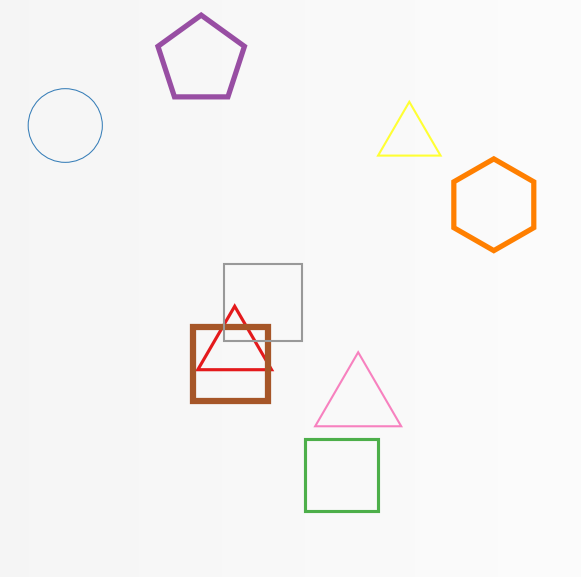[{"shape": "triangle", "thickness": 1.5, "radius": 0.37, "center": [0.404, 0.396]}, {"shape": "circle", "thickness": 0.5, "radius": 0.32, "center": [0.112, 0.782]}, {"shape": "square", "thickness": 1.5, "radius": 0.31, "center": [0.588, 0.176]}, {"shape": "pentagon", "thickness": 2.5, "radius": 0.39, "center": [0.346, 0.895]}, {"shape": "hexagon", "thickness": 2.5, "radius": 0.4, "center": [0.85, 0.645]}, {"shape": "triangle", "thickness": 1, "radius": 0.31, "center": [0.704, 0.761]}, {"shape": "square", "thickness": 3, "radius": 0.32, "center": [0.397, 0.369]}, {"shape": "triangle", "thickness": 1, "radius": 0.43, "center": [0.616, 0.304]}, {"shape": "square", "thickness": 1, "radius": 0.34, "center": [0.453, 0.476]}]